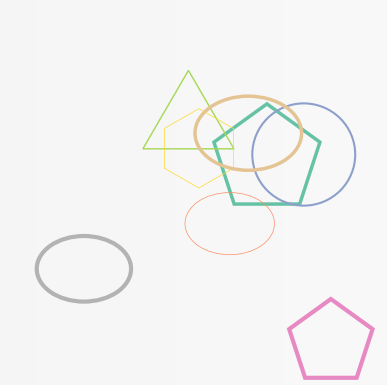[{"shape": "pentagon", "thickness": 2.5, "radius": 0.72, "center": [0.689, 0.586]}, {"shape": "oval", "thickness": 0.5, "radius": 0.58, "center": [0.593, 0.419]}, {"shape": "circle", "thickness": 1.5, "radius": 0.66, "center": [0.784, 0.599]}, {"shape": "pentagon", "thickness": 3, "radius": 0.57, "center": [0.854, 0.11]}, {"shape": "triangle", "thickness": 1, "radius": 0.68, "center": [0.486, 0.681]}, {"shape": "hexagon", "thickness": 0.5, "radius": 0.52, "center": [0.513, 0.615]}, {"shape": "oval", "thickness": 2.5, "radius": 0.69, "center": [0.641, 0.654]}, {"shape": "oval", "thickness": 3, "radius": 0.61, "center": [0.216, 0.302]}]